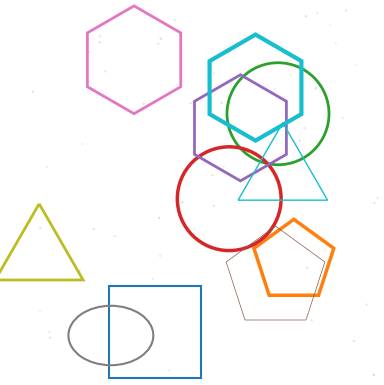[{"shape": "square", "thickness": 1.5, "radius": 0.6, "center": [0.402, 0.138]}, {"shape": "pentagon", "thickness": 2.5, "radius": 0.55, "center": [0.763, 0.321]}, {"shape": "circle", "thickness": 2, "radius": 0.66, "center": [0.722, 0.705]}, {"shape": "circle", "thickness": 2.5, "radius": 0.67, "center": [0.595, 0.484]}, {"shape": "hexagon", "thickness": 2, "radius": 0.69, "center": [0.625, 0.668]}, {"shape": "pentagon", "thickness": 0.5, "radius": 0.67, "center": [0.716, 0.278]}, {"shape": "hexagon", "thickness": 2, "radius": 0.7, "center": [0.348, 0.845]}, {"shape": "oval", "thickness": 1.5, "radius": 0.55, "center": [0.288, 0.129]}, {"shape": "triangle", "thickness": 2, "radius": 0.66, "center": [0.102, 0.339]}, {"shape": "triangle", "thickness": 1, "radius": 0.67, "center": [0.735, 0.547]}, {"shape": "hexagon", "thickness": 3, "radius": 0.69, "center": [0.664, 0.772]}]